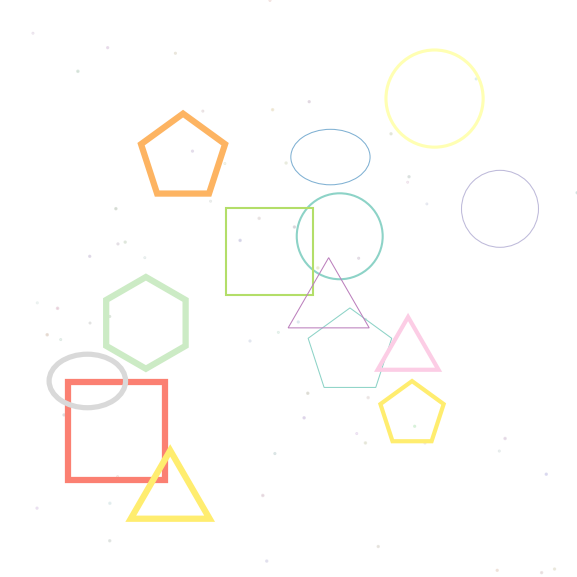[{"shape": "circle", "thickness": 1, "radius": 0.37, "center": [0.588, 0.59]}, {"shape": "pentagon", "thickness": 0.5, "radius": 0.38, "center": [0.606, 0.39]}, {"shape": "circle", "thickness": 1.5, "radius": 0.42, "center": [0.752, 0.828]}, {"shape": "circle", "thickness": 0.5, "radius": 0.33, "center": [0.866, 0.638]}, {"shape": "square", "thickness": 3, "radius": 0.42, "center": [0.202, 0.252]}, {"shape": "oval", "thickness": 0.5, "radius": 0.34, "center": [0.572, 0.727]}, {"shape": "pentagon", "thickness": 3, "radius": 0.38, "center": [0.317, 0.726]}, {"shape": "square", "thickness": 1, "radius": 0.38, "center": [0.467, 0.564]}, {"shape": "triangle", "thickness": 2, "radius": 0.3, "center": [0.707, 0.389]}, {"shape": "oval", "thickness": 2.5, "radius": 0.33, "center": [0.151, 0.339]}, {"shape": "triangle", "thickness": 0.5, "radius": 0.41, "center": [0.569, 0.472]}, {"shape": "hexagon", "thickness": 3, "radius": 0.4, "center": [0.253, 0.44]}, {"shape": "triangle", "thickness": 3, "radius": 0.39, "center": [0.295, 0.14]}, {"shape": "pentagon", "thickness": 2, "radius": 0.29, "center": [0.714, 0.282]}]